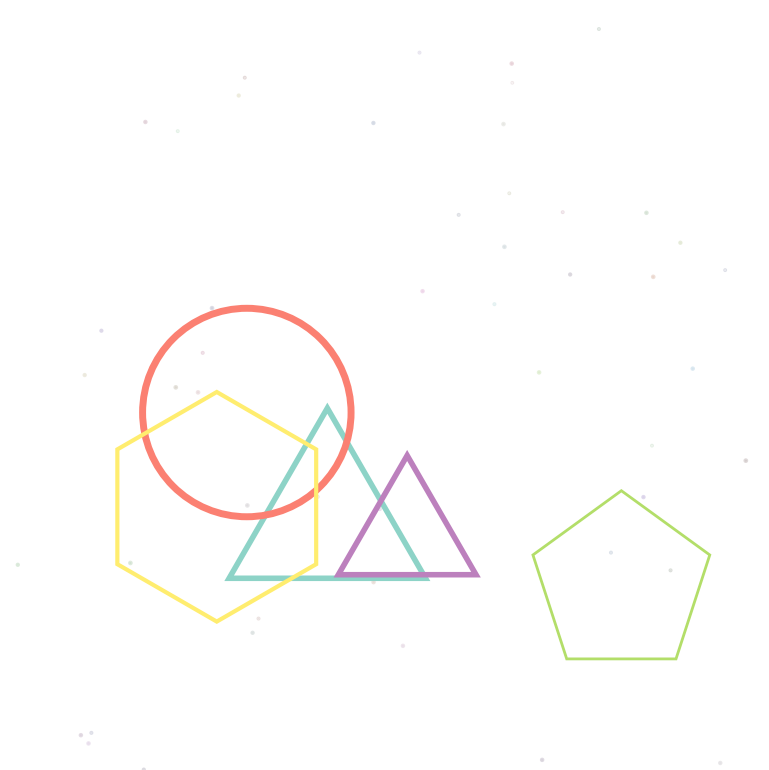[{"shape": "triangle", "thickness": 2, "radius": 0.74, "center": [0.425, 0.323]}, {"shape": "circle", "thickness": 2.5, "radius": 0.68, "center": [0.321, 0.464]}, {"shape": "pentagon", "thickness": 1, "radius": 0.6, "center": [0.807, 0.242]}, {"shape": "triangle", "thickness": 2, "radius": 0.52, "center": [0.529, 0.305]}, {"shape": "hexagon", "thickness": 1.5, "radius": 0.75, "center": [0.282, 0.342]}]